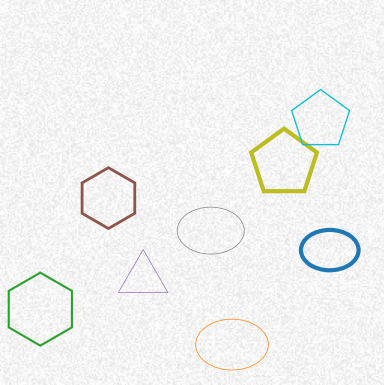[{"shape": "oval", "thickness": 3, "radius": 0.37, "center": [0.857, 0.35]}, {"shape": "oval", "thickness": 0.5, "radius": 0.47, "center": [0.603, 0.105]}, {"shape": "hexagon", "thickness": 1.5, "radius": 0.47, "center": [0.105, 0.197]}, {"shape": "triangle", "thickness": 0.5, "radius": 0.37, "center": [0.372, 0.277]}, {"shape": "hexagon", "thickness": 2, "radius": 0.4, "center": [0.282, 0.485]}, {"shape": "oval", "thickness": 0.5, "radius": 0.44, "center": [0.547, 0.401]}, {"shape": "pentagon", "thickness": 3, "radius": 0.45, "center": [0.738, 0.576]}, {"shape": "pentagon", "thickness": 1, "radius": 0.4, "center": [0.833, 0.688]}]